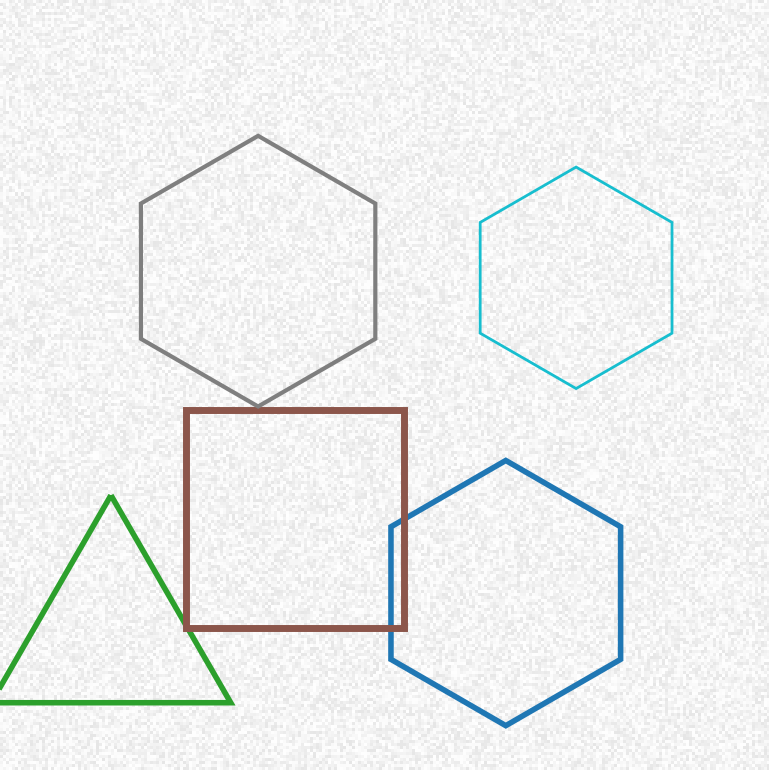[{"shape": "hexagon", "thickness": 2, "radius": 0.86, "center": [0.657, 0.23]}, {"shape": "triangle", "thickness": 2, "radius": 0.9, "center": [0.144, 0.177]}, {"shape": "square", "thickness": 2.5, "radius": 0.71, "center": [0.383, 0.326]}, {"shape": "hexagon", "thickness": 1.5, "radius": 0.88, "center": [0.335, 0.648]}, {"shape": "hexagon", "thickness": 1, "radius": 0.72, "center": [0.748, 0.639]}]